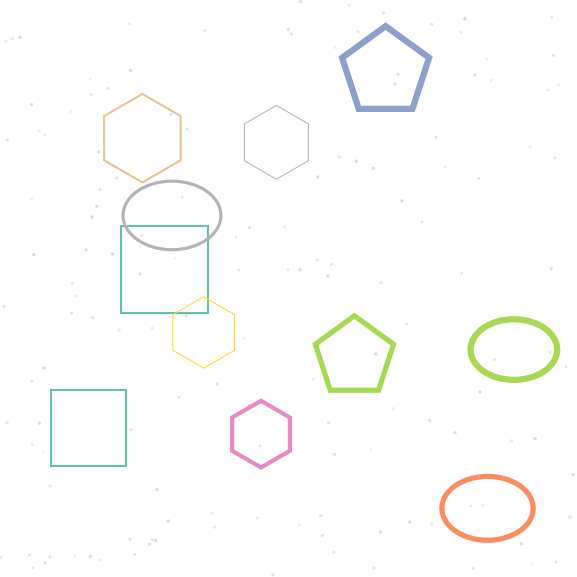[{"shape": "square", "thickness": 1, "radius": 0.38, "center": [0.285, 0.532]}, {"shape": "square", "thickness": 1, "radius": 0.33, "center": [0.154, 0.258]}, {"shape": "oval", "thickness": 2.5, "radius": 0.4, "center": [0.844, 0.119]}, {"shape": "pentagon", "thickness": 3, "radius": 0.4, "center": [0.668, 0.875]}, {"shape": "hexagon", "thickness": 2, "radius": 0.29, "center": [0.452, 0.247]}, {"shape": "oval", "thickness": 3, "radius": 0.37, "center": [0.89, 0.394]}, {"shape": "pentagon", "thickness": 2.5, "radius": 0.36, "center": [0.614, 0.381]}, {"shape": "hexagon", "thickness": 0.5, "radius": 0.31, "center": [0.353, 0.423]}, {"shape": "hexagon", "thickness": 1, "radius": 0.38, "center": [0.247, 0.76]}, {"shape": "hexagon", "thickness": 0.5, "radius": 0.32, "center": [0.479, 0.753]}, {"shape": "oval", "thickness": 1.5, "radius": 0.42, "center": [0.298, 0.626]}]